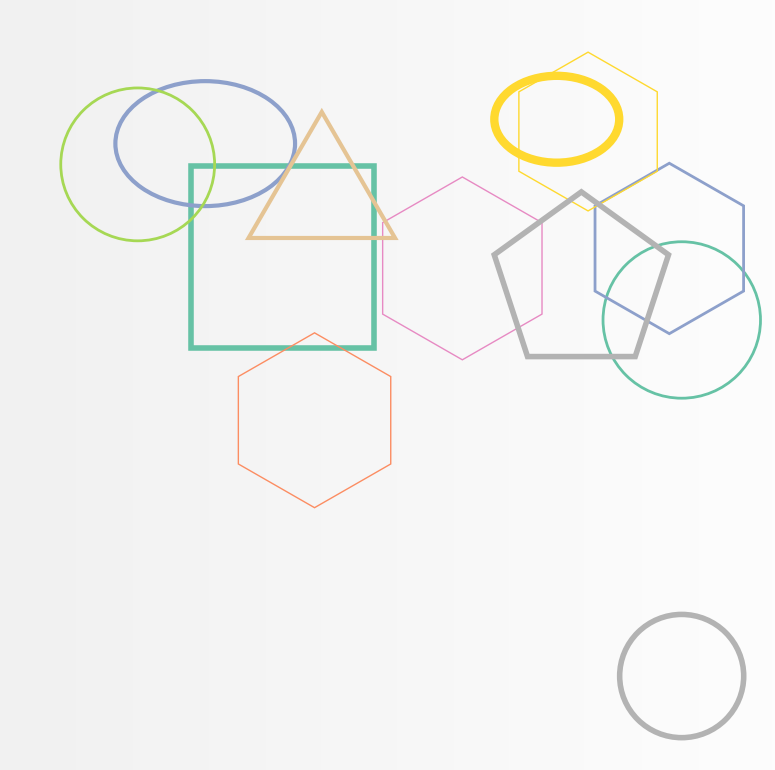[{"shape": "square", "thickness": 2, "radius": 0.59, "center": [0.364, 0.667]}, {"shape": "circle", "thickness": 1, "radius": 0.51, "center": [0.88, 0.584]}, {"shape": "hexagon", "thickness": 0.5, "radius": 0.57, "center": [0.406, 0.454]}, {"shape": "oval", "thickness": 1.5, "radius": 0.58, "center": [0.265, 0.813]}, {"shape": "hexagon", "thickness": 1, "radius": 0.55, "center": [0.864, 0.677]}, {"shape": "hexagon", "thickness": 0.5, "radius": 0.59, "center": [0.597, 0.651]}, {"shape": "circle", "thickness": 1, "radius": 0.5, "center": [0.178, 0.787]}, {"shape": "hexagon", "thickness": 0.5, "radius": 0.52, "center": [0.759, 0.829]}, {"shape": "oval", "thickness": 3, "radius": 0.4, "center": [0.718, 0.845]}, {"shape": "triangle", "thickness": 1.5, "radius": 0.55, "center": [0.415, 0.745]}, {"shape": "pentagon", "thickness": 2, "radius": 0.59, "center": [0.75, 0.633]}, {"shape": "circle", "thickness": 2, "radius": 0.4, "center": [0.88, 0.122]}]